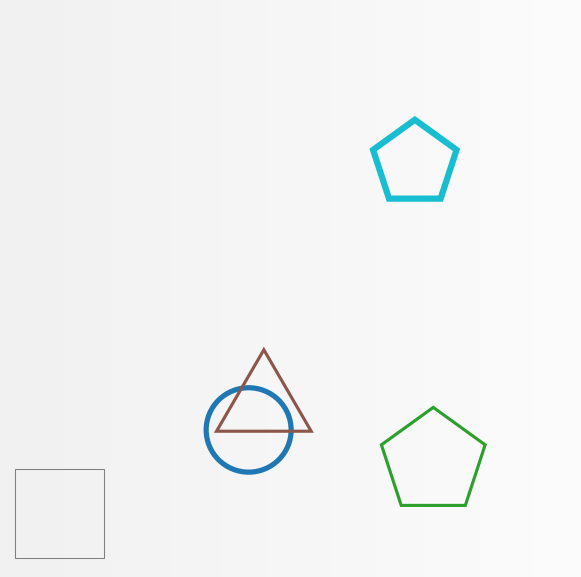[{"shape": "circle", "thickness": 2.5, "radius": 0.37, "center": [0.428, 0.255]}, {"shape": "pentagon", "thickness": 1.5, "radius": 0.47, "center": [0.745, 0.2]}, {"shape": "triangle", "thickness": 1.5, "radius": 0.47, "center": [0.454, 0.299]}, {"shape": "square", "thickness": 0.5, "radius": 0.38, "center": [0.102, 0.11]}, {"shape": "pentagon", "thickness": 3, "radius": 0.38, "center": [0.714, 0.716]}]